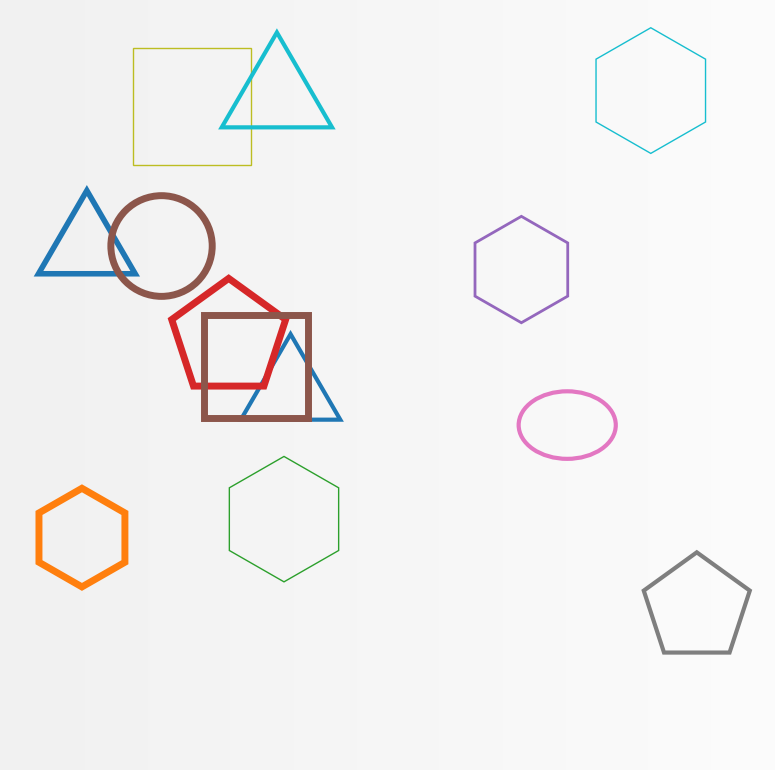[{"shape": "triangle", "thickness": 2, "radius": 0.36, "center": [0.112, 0.68]}, {"shape": "triangle", "thickness": 1.5, "radius": 0.37, "center": [0.375, 0.492]}, {"shape": "hexagon", "thickness": 2.5, "radius": 0.32, "center": [0.106, 0.302]}, {"shape": "hexagon", "thickness": 0.5, "radius": 0.41, "center": [0.366, 0.326]}, {"shape": "pentagon", "thickness": 2.5, "radius": 0.39, "center": [0.295, 0.561]}, {"shape": "hexagon", "thickness": 1, "radius": 0.35, "center": [0.673, 0.65]}, {"shape": "circle", "thickness": 2.5, "radius": 0.33, "center": [0.208, 0.68]}, {"shape": "square", "thickness": 2.5, "radius": 0.33, "center": [0.33, 0.524]}, {"shape": "oval", "thickness": 1.5, "radius": 0.31, "center": [0.732, 0.448]}, {"shape": "pentagon", "thickness": 1.5, "radius": 0.36, "center": [0.899, 0.211]}, {"shape": "square", "thickness": 0.5, "radius": 0.38, "center": [0.248, 0.862]}, {"shape": "triangle", "thickness": 1.5, "radius": 0.41, "center": [0.357, 0.876]}, {"shape": "hexagon", "thickness": 0.5, "radius": 0.41, "center": [0.84, 0.882]}]